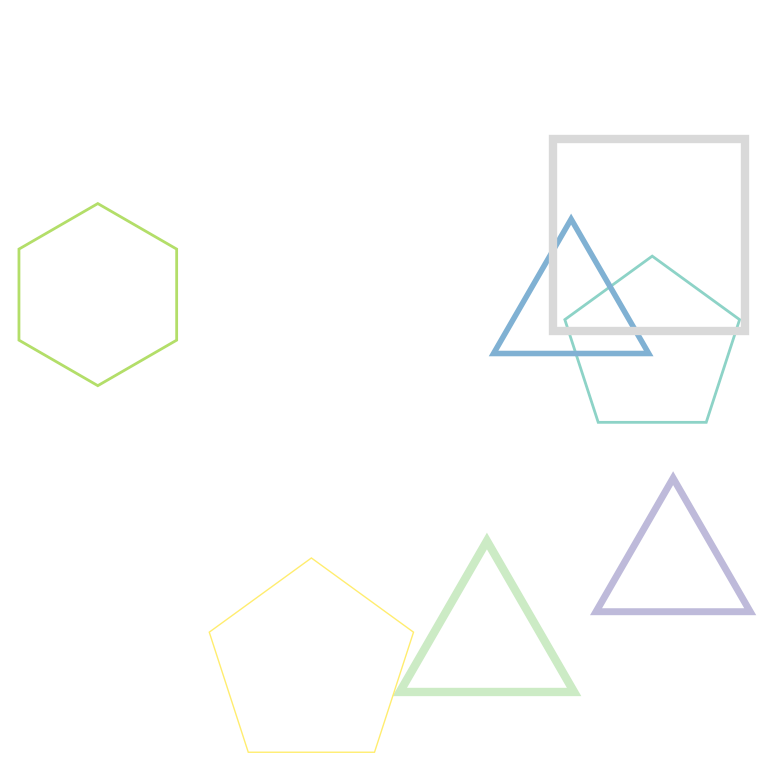[{"shape": "pentagon", "thickness": 1, "radius": 0.6, "center": [0.847, 0.548]}, {"shape": "triangle", "thickness": 2.5, "radius": 0.58, "center": [0.874, 0.263]}, {"shape": "triangle", "thickness": 2, "radius": 0.58, "center": [0.742, 0.599]}, {"shape": "hexagon", "thickness": 1, "radius": 0.59, "center": [0.127, 0.617]}, {"shape": "square", "thickness": 3, "radius": 0.62, "center": [0.843, 0.694]}, {"shape": "triangle", "thickness": 3, "radius": 0.65, "center": [0.632, 0.167]}, {"shape": "pentagon", "thickness": 0.5, "radius": 0.7, "center": [0.404, 0.136]}]